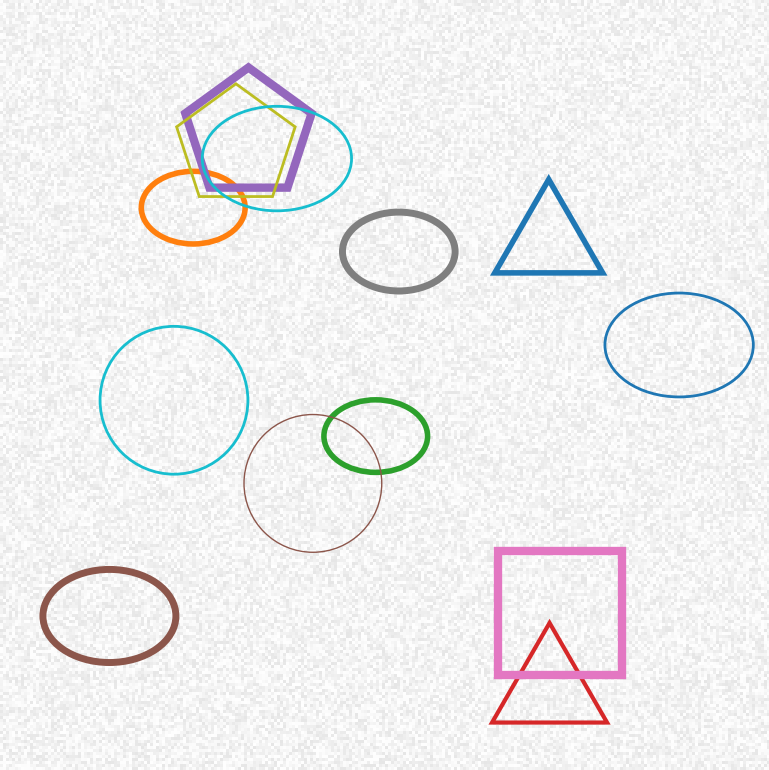[{"shape": "oval", "thickness": 1, "radius": 0.48, "center": [0.882, 0.552]}, {"shape": "triangle", "thickness": 2, "radius": 0.4, "center": [0.713, 0.686]}, {"shape": "oval", "thickness": 2, "radius": 0.34, "center": [0.251, 0.73]}, {"shape": "oval", "thickness": 2, "radius": 0.34, "center": [0.488, 0.434]}, {"shape": "triangle", "thickness": 1.5, "radius": 0.43, "center": [0.714, 0.105]}, {"shape": "pentagon", "thickness": 3, "radius": 0.43, "center": [0.323, 0.826]}, {"shape": "circle", "thickness": 0.5, "radius": 0.45, "center": [0.406, 0.372]}, {"shape": "oval", "thickness": 2.5, "radius": 0.43, "center": [0.142, 0.2]}, {"shape": "square", "thickness": 3, "radius": 0.4, "center": [0.727, 0.204]}, {"shape": "oval", "thickness": 2.5, "radius": 0.37, "center": [0.518, 0.673]}, {"shape": "pentagon", "thickness": 1, "radius": 0.4, "center": [0.306, 0.81]}, {"shape": "oval", "thickness": 1, "radius": 0.48, "center": [0.36, 0.794]}, {"shape": "circle", "thickness": 1, "radius": 0.48, "center": [0.226, 0.48]}]